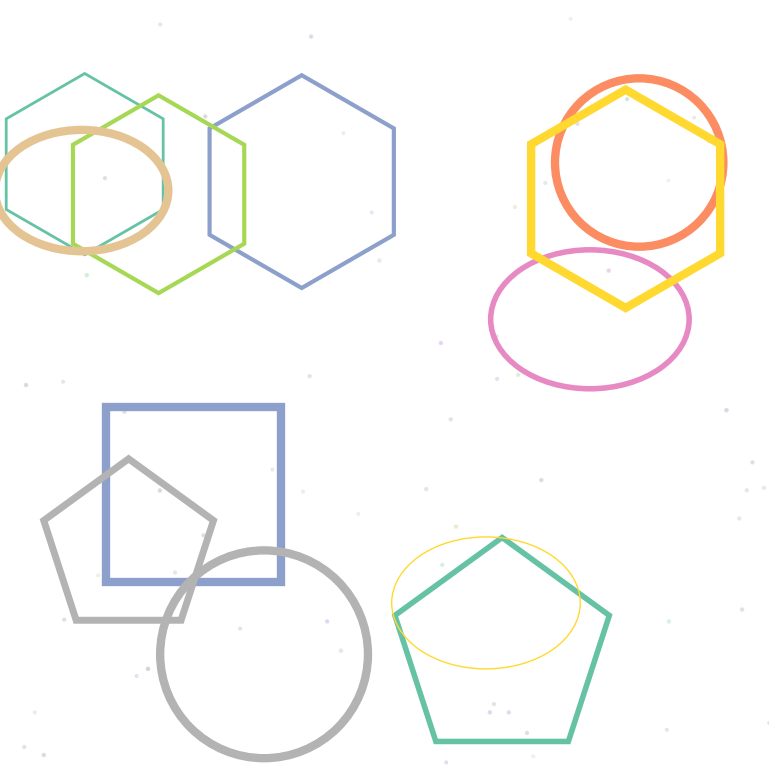[{"shape": "pentagon", "thickness": 2, "radius": 0.73, "center": [0.652, 0.156]}, {"shape": "hexagon", "thickness": 1, "radius": 0.59, "center": [0.11, 0.787]}, {"shape": "circle", "thickness": 3, "radius": 0.55, "center": [0.83, 0.789]}, {"shape": "square", "thickness": 3, "radius": 0.57, "center": [0.251, 0.358]}, {"shape": "hexagon", "thickness": 1.5, "radius": 0.69, "center": [0.392, 0.764]}, {"shape": "oval", "thickness": 2, "radius": 0.64, "center": [0.766, 0.585]}, {"shape": "hexagon", "thickness": 1.5, "radius": 0.64, "center": [0.206, 0.748]}, {"shape": "hexagon", "thickness": 3, "radius": 0.71, "center": [0.813, 0.742]}, {"shape": "oval", "thickness": 0.5, "radius": 0.61, "center": [0.631, 0.217]}, {"shape": "oval", "thickness": 3, "radius": 0.56, "center": [0.106, 0.753]}, {"shape": "circle", "thickness": 3, "radius": 0.67, "center": [0.343, 0.15]}, {"shape": "pentagon", "thickness": 2.5, "radius": 0.58, "center": [0.167, 0.288]}]